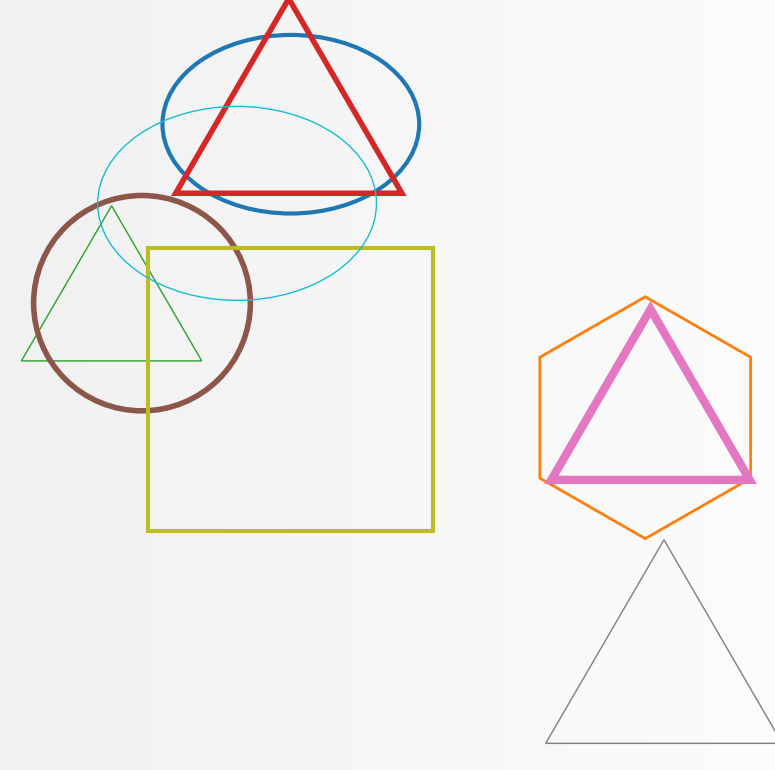[{"shape": "oval", "thickness": 1.5, "radius": 0.83, "center": [0.375, 0.839]}, {"shape": "hexagon", "thickness": 1, "radius": 0.79, "center": [0.833, 0.458]}, {"shape": "triangle", "thickness": 0.5, "radius": 0.67, "center": [0.144, 0.598]}, {"shape": "triangle", "thickness": 2, "radius": 0.84, "center": [0.373, 0.833]}, {"shape": "circle", "thickness": 2, "radius": 0.7, "center": [0.183, 0.606]}, {"shape": "triangle", "thickness": 3, "radius": 0.74, "center": [0.839, 0.451]}, {"shape": "triangle", "thickness": 0.5, "radius": 0.88, "center": [0.857, 0.123]}, {"shape": "square", "thickness": 1.5, "radius": 0.92, "center": [0.375, 0.494]}, {"shape": "oval", "thickness": 0.5, "radius": 0.9, "center": [0.306, 0.736]}]